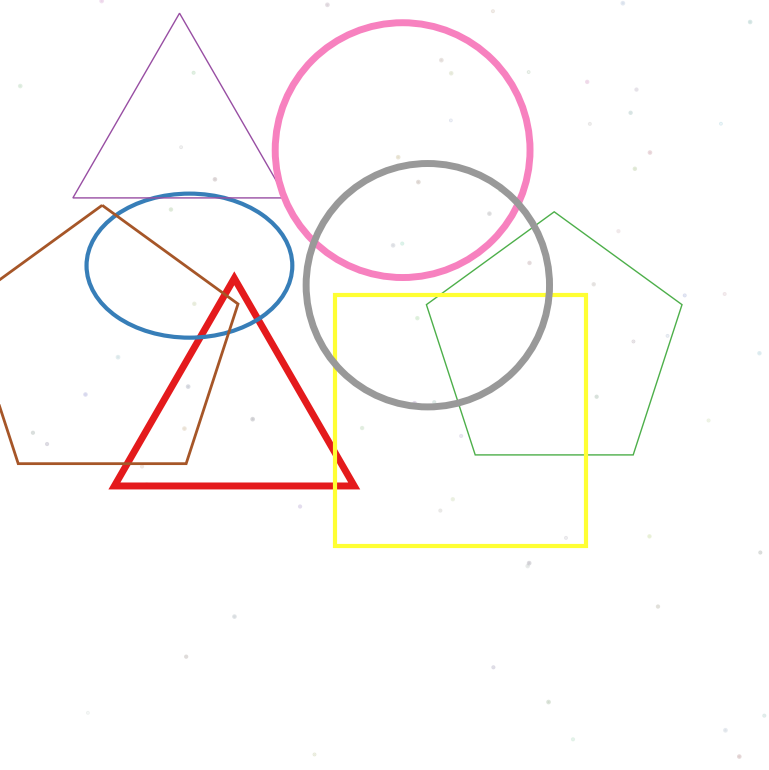[{"shape": "triangle", "thickness": 2.5, "radius": 0.9, "center": [0.304, 0.459]}, {"shape": "oval", "thickness": 1.5, "radius": 0.67, "center": [0.246, 0.655]}, {"shape": "pentagon", "thickness": 0.5, "radius": 0.87, "center": [0.72, 0.55]}, {"shape": "triangle", "thickness": 0.5, "radius": 0.8, "center": [0.233, 0.823]}, {"shape": "square", "thickness": 1.5, "radius": 0.81, "center": [0.598, 0.454]}, {"shape": "pentagon", "thickness": 1, "radius": 0.93, "center": [0.133, 0.548]}, {"shape": "circle", "thickness": 2.5, "radius": 0.83, "center": [0.523, 0.805]}, {"shape": "circle", "thickness": 2.5, "radius": 0.79, "center": [0.556, 0.63]}]